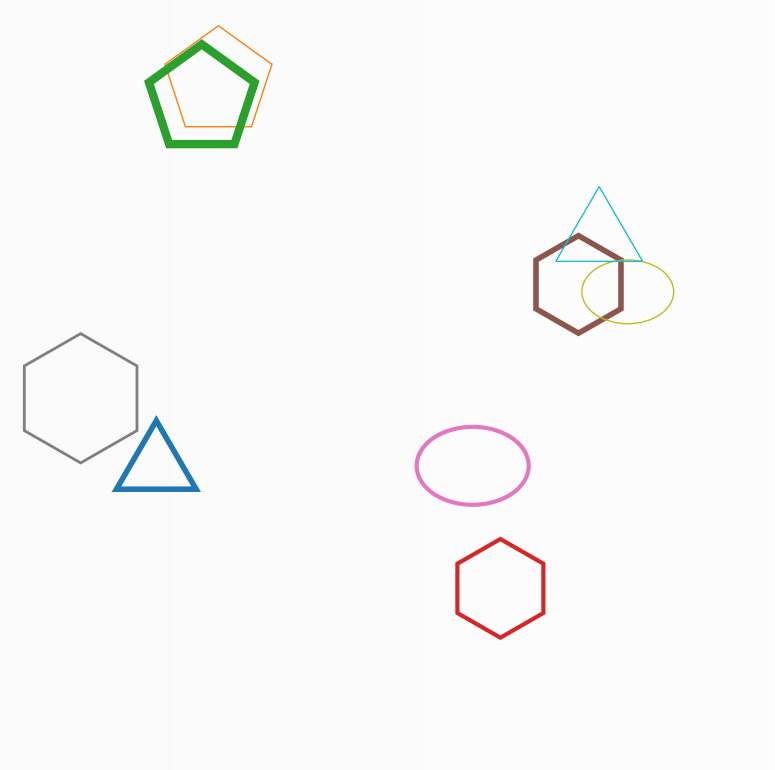[{"shape": "triangle", "thickness": 2, "radius": 0.3, "center": [0.202, 0.394]}, {"shape": "pentagon", "thickness": 0.5, "radius": 0.36, "center": [0.282, 0.894]}, {"shape": "pentagon", "thickness": 3, "radius": 0.36, "center": [0.26, 0.871]}, {"shape": "hexagon", "thickness": 1.5, "radius": 0.32, "center": [0.646, 0.236]}, {"shape": "hexagon", "thickness": 2, "radius": 0.32, "center": [0.746, 0.631]}, {"shape": "oval", "thickness": 1.5, "radius": 0.36, "center": [0.61, 0.395]}, {"shape": "hexagon", "thickness": 1, "radius": 0.42, "center": [0.104, 0.483]}, {"shape": "oval", "thickness": 0.5, "radius": 0.3, "center": [0.81, 0.621]}, {"shape": "triangle", "thickness": 0.5, "radius": 0.32, "center": [0.773, 0.693]}]